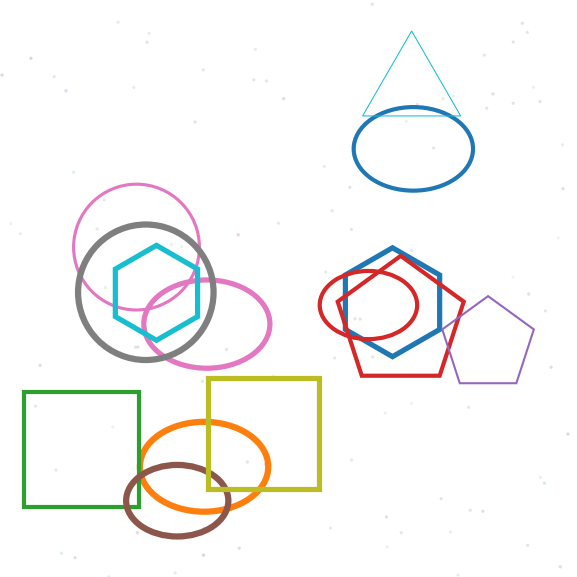[{"shape": "oval", "thickness": 2, "radius": 0.52, "center": [0.716, 0.741]}, {"shape": "hexagon", "thickness": 2.5, "radius": 0.47, "center": [0.68, 0.476]}, {"shape": "oval", "thickness": 3, "radius": 0.56, "center": [0.353, 0.191]}, {"shape": "square", "thickness": 2, "radius": 0.5, "center": [0.141, 0.221]}, {"shape": "pentagon", "thickness": 2, "radius": 0.57, "center": [0.694, 0.441]}, {"shape": "oval", "thickness": 2, "radius": 0.42, "center": [0.638, 0.471]}, {"shape": "pentagon", "thickness": 1, "radius": 0.42, "center": [0.845, 0.403]}, {"shape": "oval", "thickness": 3, "radius": 0.44, "center": [0.307, 0.132]}, {"shape": "oval", "thickness": 2.5, "radius": 0.55, "center": [0.358, 0.438]}, {"shape": "circle", "thickness": 1.5, "radius": 0.54, "center": [0.236, 0.571]}, {"shape": "circle", "thickness": 3, "radius": 0.59, "center": [0.252, 0.493]}, {"shape": "square", "thickness": 2.5, "radius": 0.48, "center": [0.457, 0.248]}, {"shape": "triangle", "thickness": 0.5, "radius": 0.49, "center": [0.713, 0.847]}, {"shape": "hexagon", "thickness": 2.5, "radius": 0.41, "center": [0.271, 0.492]}]